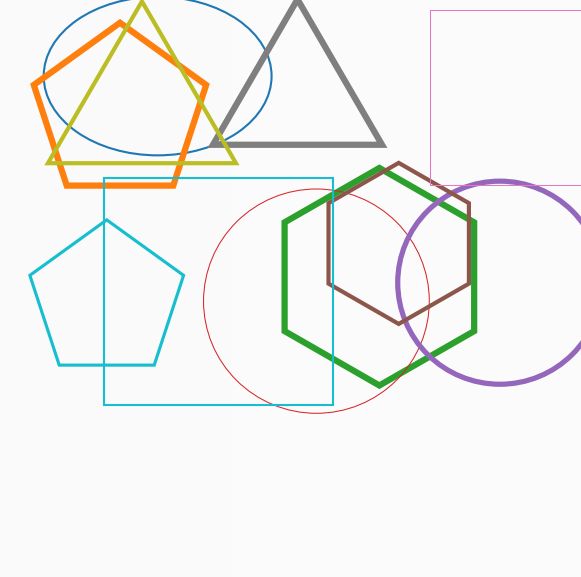[{"shape": "oval", "thickness": 1, "radius": 0.98, "center": [0.271, 0.867]}, {"shape": "pentagon", "thickness": 3, "radius": 0.78, "center": [0.206, 0.804]}, {"shape": "hexagon", "thickness": 3, "radius": 0.94, "center": [0.653, 0.52]}, {"shape": "circle", "thickness": 0.5, "radius": 0.97, "center": [0.544, 0.478]}, {"shape": "circle", "thickness": 2.5, "radius": 0.88, "center": [0.86, 0.51]}, {"shape": "hexagon", "thickness": 2, "radius": 0.7, "center": [0.686, 0.578]}, {"shape": "square", "thickness": 0.5, "radius": 0.76, "center": [0.892, 0.831]}, {"shape": "triangle", "thickness": 3, "radius": 0.84, "center": [0.512, 0.832]}, {"shape": "triangle", "thickness": 2, "radius": 0.93, "center": [0.244, 0.81]}, {"shape": "pentagon", "thickness": 1.5, "radius": 0.7, "center": [0.184, 0.479]}, {"shape": "square", "thickness": 1, "radius": 0.99, "center": [0.376, 0.494]}]